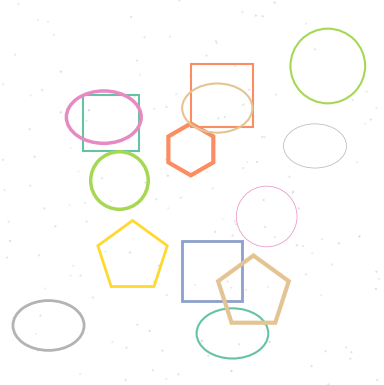[{"shape": "square", "thickness": 1.5, "radius": 0.36, "center": [0.288, 0.68]}, {"shape": "oval", "thickness": 1.5, "radius": 0.47, "center": [0.604, 0.134]}, {"shape": "hexagon", "thickness": 3, "radius": 0.34, "center": [0.496, 0.612]}, {"shape": "square", "thickness": 1.5, "radius": 0.41, "center": [0.577, 0.752]}, {"shape": "square", "thickness": 2, "radius": 0.39, "center": [0.551, 0.296]}, {"shape": "circle", "thickness": 0.5, "radius": 0.39, "center": [0.693, 0.438]}, {"shape": "oval", "thickness": 2.5, "radius": 0.49, "center": [0.27, 0.696]}, {"shape": "circle", "thickness": 1.5, "radius": 0.48, "center": [0.851, 0.829]}, {"shape": "circle", "thickness": 2.5, "radius": 0.37, "center": [0.31, 0.531]}, {"shape": "pentagon", "thickness": 2, "radius": 0.47, "center": [0.344, 0.332]}, {"shape": "oval", "thickness": 1.5, "radius": 0.46, "center": [0.564, 0.719]}, {"shape": "pentagon", "thickness": 3, "radius": 0.48, "center": [0.658, 0.24]}, {"shape": "oval", "thickness": 0.5, "radius": 0.41, "center": [0.818, 0.621]}, {"shape": "oval", "thickness": 2, "radius": 0.46, "center": [0.126, 0.155]}]